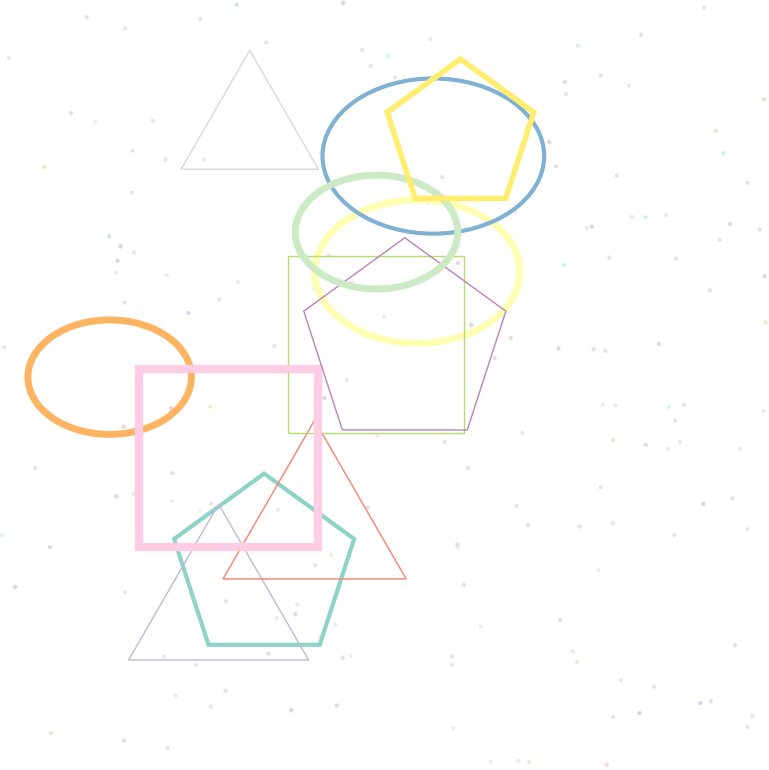[{"shape": "pentagon", "thickness": 1.5, "radius": 0.61, "center": [0.343, 0.262]}, {"shape": "oval", "thickness": 2.5, "radius": 0.67, "center": [0.542, 0.647]}, {"shape": "triangle", "thickness": 0.5, "radius": 0.67, "center": [0.284, 0.21]}, {"shape": "triangle", "thickness": 0.5, "radius": 0.69, "center": [0.409, 0.317]}, {"shape": "oval", "thickness": 1.5, "radius": 0.72, "center": [0.563, 0.797]}, {"shape": "oval", "thickness": 2.5, "radius": 0.53, "center": [0.142, 0.51]}, {"shape": "square", "thickness": 0.5, "radius": 0.57, "center": [0.488, 0.553]}, {"shape": "square", "thickness": 3, "radius": 0.58, "center": [0.297, 0.405]}, {"shape": "triangle", "thickness": 0.5, "radius": 0.51, "center": [0.324, 0.832]}, {"shape": "pentagon", "thickness": 0.5, "radius": 0.69, "center": [0.526, 0.553]}, {"shape": "oval", "thickness": 2.5, "radius": 0.53, "center": [0.489, 0.699]}, {"shape": "pentagon", "thickness": 2, "radius": 0.5, "center": [0.598, 0.823]}]